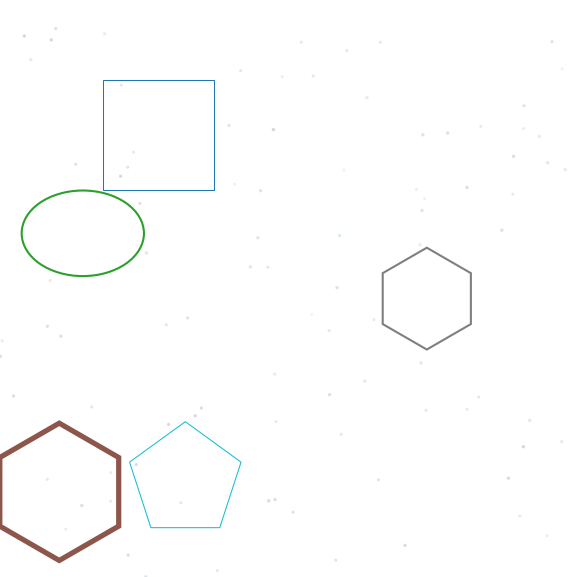[{"shape": "square", "thickness": 0.5, "radius": 0.48, "center": [0.275, 0.765]}, {"shape": "oval", "thickness": 1, "radius": 0.53, "center": [0.143, 0.595]}, {"shape": "hexagon", "thickness": 2.5, "radius": 0.59, "center": [0.103, 0.147]}, {"shape": "hexagon", "thickness": 1, "radius": 0.44, "center": [0.739, 0.482]}, {"shape": "pentagon", "thickness": 0.5, "radius": 0.51, "center": [0.321, 0.168]}]